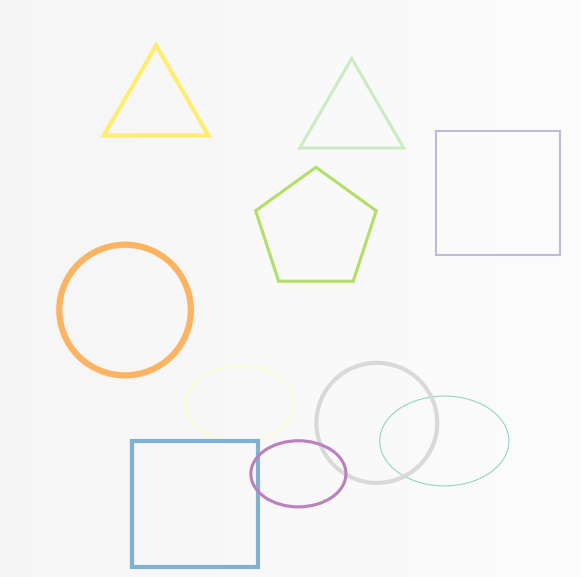[{"shape": "oval", "thickness": 0.5, "radius": 0.56, "center": [0.765, 0.236]}, {"shape": "oval", "thickness": 0.5, "radius": 0.47, "center": [0.413, 0.301]}, {"shape": "square", "thickness": 1, "radius": 0.53, "center": [0.857, 0.665]}, {"shape": "square", "thickness": 2, "radius": 0.54, "center": [0.335, 0.126]}, {"shape": "circle", "thickness": 3, "radius": 0.57, "center": [0.215, 0.462]}, {"shape": "pentagon", "thickness": 1.5, "radius": 0.55, "center": [0.544, 0.6]}, {"shape": "circle", "thickness": 2, "radius": 0.52, "center": [0.648, 0.267]}, {"shape": "oval", "thickness": 1.5, "radius": 0.41, "center": [0.513, 0.179]}, {"shape": "triangle", "thickness": 1.5, "radius": 0.52, "center": [0.605, 0.795]}, {"shape": "triangle", "thickness": 2, "radius": 0.52, "center": [0.269, 0.817]}]